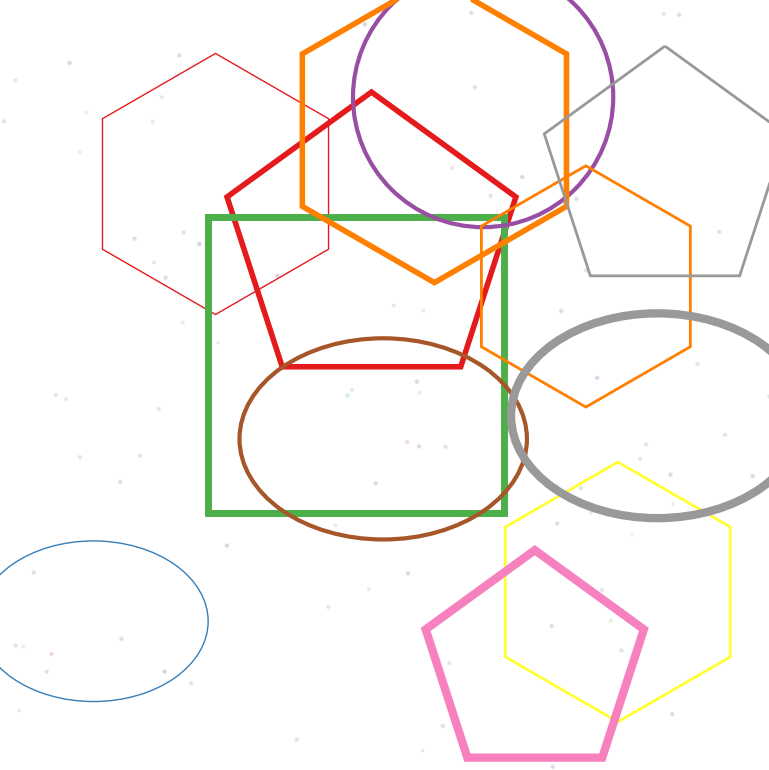[{"shape": "hexagon", "thickness": 0.5, "radius": 0.85, "center": [0.28, 0.761]}, {"shape": "pentagon", "thickness": 2, "radius": 0.99, "center": [0.482, 0.683]}, {"shape": "oval", "thickness": 0.5, "radius": 0.74, "center": [0.121, 0.193]}, {"shape": "square", "thickness": 2.5, "radius": 0.96, "center": [0.462, 0.526]}, {"shape": "circle", "thickness": 1.5, "radius": 0.84, "center": [0.627, 0.874]}, {"shape": "hexagon", "thickness": 2, "radius": 0.99, "center": [0.564, 0.831]}, {"shape": "hexagon", "thickness": 1, "radius": 0.78, "center": [0.761, 0.628]}, {"shape": "hexagon", "thickness": 1, "radius": 0.84, "center": [0.802, 0.231]}, {"shape": "oval", "thickness": 1.5, "radius": 0.93, "center": [0.498, 0.43]}, {"shape": "pentagon", "thickness": 3, "radius": 0.74, "center": [0.695, 0.137]}, {"shape": "pentagon", "thickness": 1, "radius": 0.82, "center": [0.864, 0.775]}, {"shape": "oval", "thickness": 3, "radius": 0.95, "center": [0.854, 0.46]}]